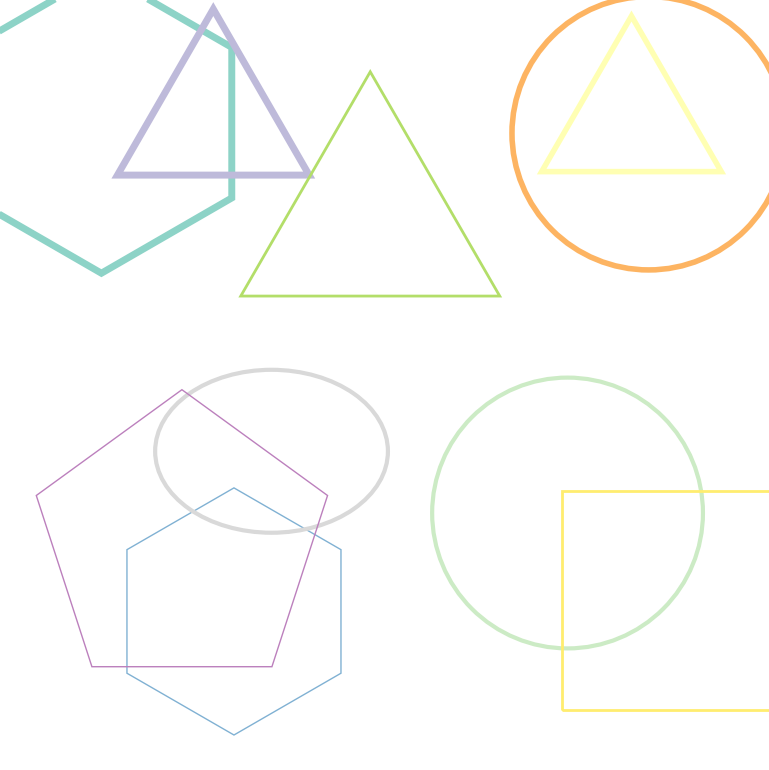[{"shape": "hexagon", "thickness": 2.5, "radius": 0.98, "center": [0.132, 0.841]}, {"shape": "triangle", "thickness": 2, "radius": 0.67, "center": [0.82, 0.844]}, {"shape": "triangle", "thickness": 2.5, "radius": 0.72, "center": [0.277, 0.844]}, {"shape": "hexagon", "thickness": 0.5, "radius": 0.8, "center": [0.304, 0.206]}, {"shape": "circle", "thickness": 2, "radius": 0.89, "center": [0.842, 0.827]}, {"shape": "triangle", "thickness": 1, "radius": 0.97, "center": [0.481, 0.713]}, {"shape": "oval", "thickness": 1.5, "radius": 0.76, "center": [0.353, 0.414]}, {"shape": "pentagon", "thickness": 0.5, "radius": 0.99, "center": [0.236, 0.295]}, {"shape": "circle", "thickness": 1.5, "radius": 0.88, "center": [0.737, 0.334]}, {"shape": "square", "thickness": 1, "radius": 0.71, "center": [0.873, 0.22]}]